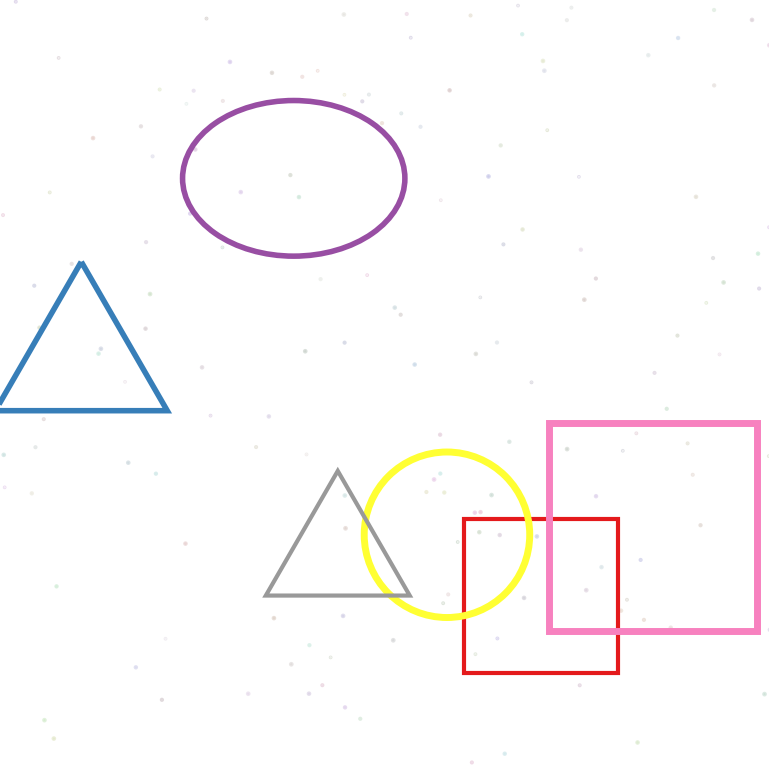[{"shape": "square", "thickness": 1.5, "radius": 0.5, "center": [0.703, 0.226]}, {"shape": "triangle", "thickness": 2, "radius": 0.64, "center": [0.106, 0.531]}, {"shape": "oval", "thickness": 2, "radius": 0.72, "center": [0.381, 0.768]}, {"shape": "circle", "thickness": 2.5, "radius": 0.54, "center": [0.58, 0.306]}, {"shape": "square", "thickness": 2.5, "radius": 0.68, "center": [0.848, 0.315]}, {"shape": "triangle", "thickness": 1.5, "radius": 0.54, "center": [0.439, 0.281]}]